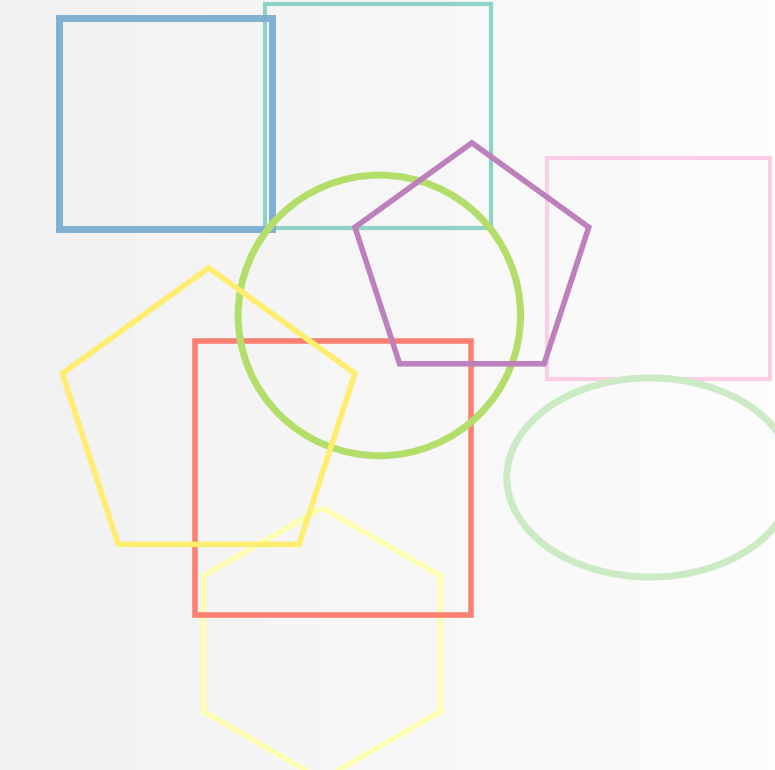[{"shape": "square", "thickness": 1.5, "radius": 0.73, "center": [0.487, 0.849]}, {"shape": "hexagon", "thickness": 2, "radius": 0.88, "center": [0.416, 0.164]}, {"shape": "square", "thickness": 2, "radius": 0.89, "center": [0.43, 0.379]}, {"shape": "square", "thickness": 2.5, "radius": 0.69, "center": [0.214, 0.839]}, {"shape": "circle", "thickness": 2.5, "radius": 0.91, "center": [0.489, 0.59]}, {"shape": "square", "thickness": 1.5, "radius": 0.72, "center": [0.849, 0.652]}, {"shape": "pentagon", "thickness": 2, "radius": 0.79, "center": [0.609, 0.656]}, {"shape": "oval", "thickness": 2.5, "radius": 0.92, "center": [0.839, 0.38]}, {"shape": "pentagon", "thickness": 2, "radius": 0.99, "center": [0.269, 0.454]}]